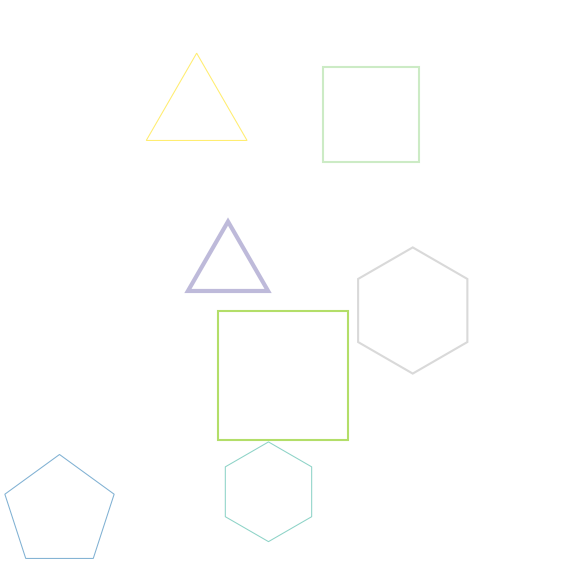[{"shape": "hexagon", "thickness": 0.5, "radius": 0.43, "center": [0.465, 0.148]}, {"shape": "triangle", "thickness": 2, "radius": 0.4, "center": [0.395, 0.535]}, {"shape": "pentagon", "thickness": 0.5, "radius": 0.5, "center": [0.103, 0.113]}, {"shape": "square", "thickness": 1, "radius": 0.56, "center": [0.49, 0.349]}, {"shape": "hexagon", "thickness": 1, "radius": 0.55, "center": [0.715, 0.461]}, {"shape": "square", "thickness": 1, "radius": 0.41, "center": [0.643, 0.801]}, {"shape": "triangle", "thickness": 0.5, "radius": 0.5, "center": [0.341, 0.806]}]